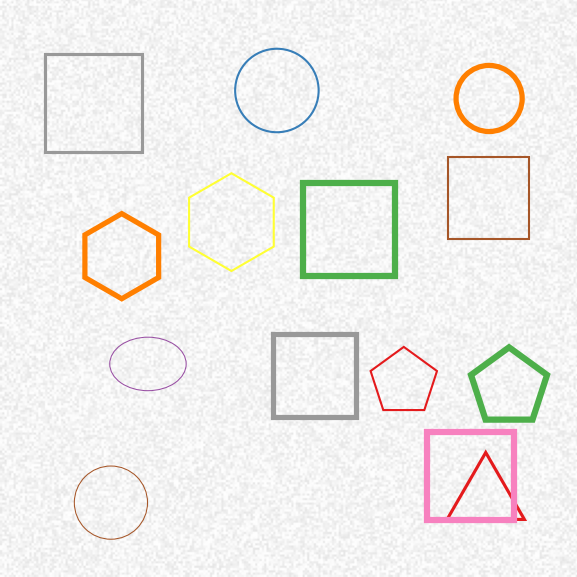[{"shape": "pentagon", "thickness": 1, "radius": 0.3, "center": [0.699, 0.338]}, {"shape": "triangle", "thickness": 1.5, "radius": 0.39, "center": [0.841, 0.138]}, {"shape": "circle", "thickness": 1, "radius": 0.36, "center": [0.479, 0.842]}, {"shape": "pentagon", "thickness": 3, "radius": 0.35, "center": [0.881, 0.328]}, {"shape": "square", "thickness": 3, "radius": 0.4, "center": [0.604, 0.602]}, {"shape": "oval", "thickness": 0.5, "radius": 0.33, "center": [0.256, 0.369]}, {"shape": "circle", "thickness": 2.5, "radius": 0.29, "center": [0.847, 0.829]}, {"shape": "hexagon", "thickness": 2.5, "radius": 0.37, "center": [0.211, 0.556]}, {"shape": "hexagon", "thickness": 1, "radius": 0.42, "center": [0.401, 0.615]}, {"shape": "circle", "thickness": 0.5, "radius": 0.32, "center": [0.192, 0.129]}, {"shape": "square", "thickness": 1, "radius": 0.35, "center": [0.846, 0.656]}, {"shape": "square", "thickness": 3, "radius": 0.38, "center": [0.815, 0.175]}, {"shape": "square", "thickness": 2.5, "radius": 0.36, "center": [0.545, 0.349]}, {"shape": "square", "thickness": 1.5, "radius": 0.42, "center": [0.162, 0.821]}]